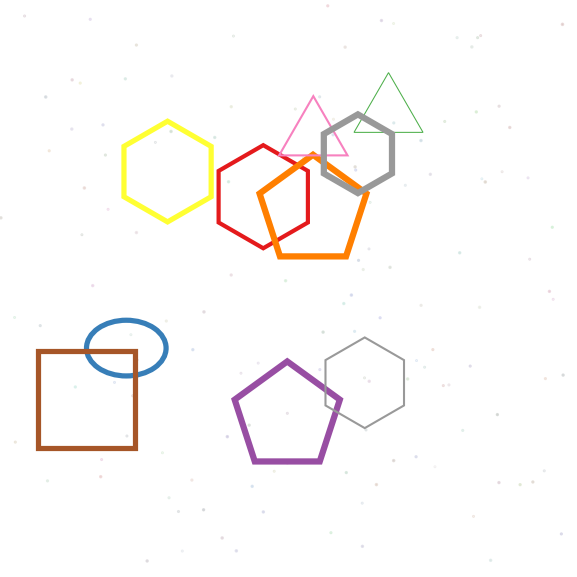[{"shape": "hexagon", "thickness": 2, "radius": 0.45, "center": [0.456, 0.658]}, {"shape": "oval", "thickness": 2.5, "radius": 0.34, "center": [0.219, 0.396]}, {"shape": "triangle", "thickness": 0.5, "radius": 0.34, "center": [0.673, 0.804]}, {"shape": "pentagon", "thickness": 3, "radius": 0.48, "center": [0.497, 0.278]}, {"shape": "pentagon", "thickness": 3, "radius": 0.49, "center": [0.542, 0.634]}, {"shape": "hexagon", "thickness": 2.5, "radius": 0.44, "center": [0.29, 0.702]}, {"shape": "square", "thickness": 2.5, "radius": 0.42, "center": [0.15, 0.307]}, {"shape": "triangle", "thickness": 1, "radius": 0.34, "center": [0.543, 0.764]}, {"shape": "hexagon", "thickness": 3, "radius": 0.34, "center": [0.62, 0.733]}, {"shape": "hexagon", "thickness": 1, "radius": 0.39, "center": [0.632, 0.336]}]